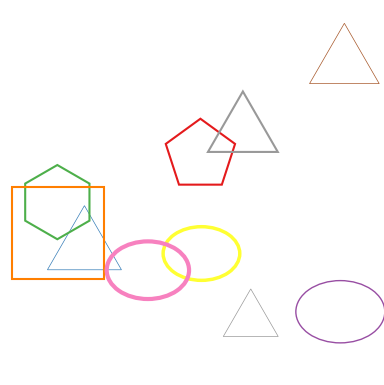[{"shape": "pentagon", "thickness": 1.5, "radius": 0.47, "center": [0.521, 0.597]}, {"shape": "triangle", "thickness": 0.5, "radius": 0.56, "center": [0.219, 0.355]}, {"shape": "hexagon", "thickness": 1.5, "radius": 0.48, "center": [0.149, 0.475]}, {"shape": "oval", "thickness": 1, "radius": 0.58, "center": [0.884, 0.19]}, {"shape": "square", "thickness": 1.5, "radius": 0.6, "center": [0.151, 0.395]}, {"shape": "oval", "thickness": 2.5, "radius": 0.5, "center": [0.523, 0.341]}, {"shape": "triangle", "thickness": 0.5, "radius": 0.52, "center": [0.894, 0.835]}, {"shape": "oval", "thickness": 3, "radius": 0.53, "center": [0.384, 0.298]}, {"shape": "triangle", "thickness": 1.5, "radius": 0.52, "center": [0.631, 0.658]}, {"shape": "triangle", "thickness": 0.5, "radius": 0.41, "center": [0.651, 0.167]}]